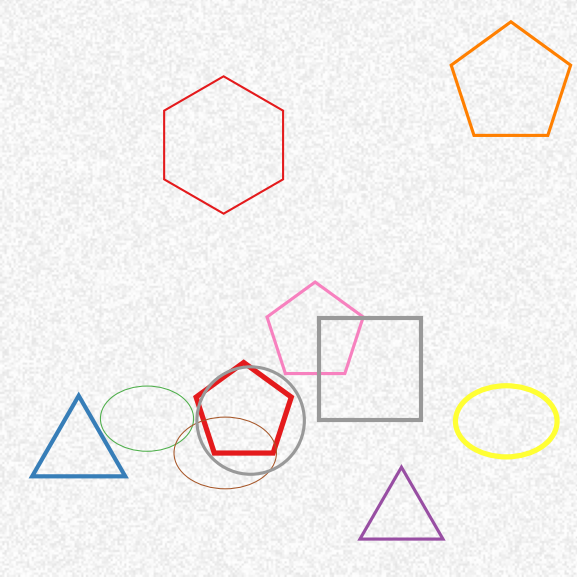[{"shape": "pentagon", "thickness": 2.5, "radius": 0.43, "center": [0.422, 0.285]}, {"shape": "hexagon", "thickness": 1, "radius": 0.59, "center": [0.387, 0.748]}, {"shape": "triangle", "thickness": 2, "radius": 0.47, "center": [0.136, 0.221]}, {"shape": "oval", "thickness": 0.5, "radius": 0.4, "center": [0.255, 0.274]}, {"shape": "triangle", "thickness": 1.5, "radius": 0.42, "center": [0.695, 0.107]}, {"shape": "pentagon", "thickness": 1.5, "radius": 0.54, "center": [0.885, 0.853]}, {"shape": "oval", "thickness": 2.5, "radius": 0.44, "center": [0.877, 0.27]}, {"shape": "oval", "thickness": 0.5, "radius": 0.44, "center": [0.39, 0.215]}, {"shape": "pentagon", "thickness": 1.5, "radius": 0.44, "center": [0.546, 0.423]}, {"shape": "circle", "thickness": 1.5, "radius": 0.47, "center": [0.434, 0.271]}, {"shape": "square", "thickness": 2, "radius": 0.44, "center": [0.64, 0.36]}]